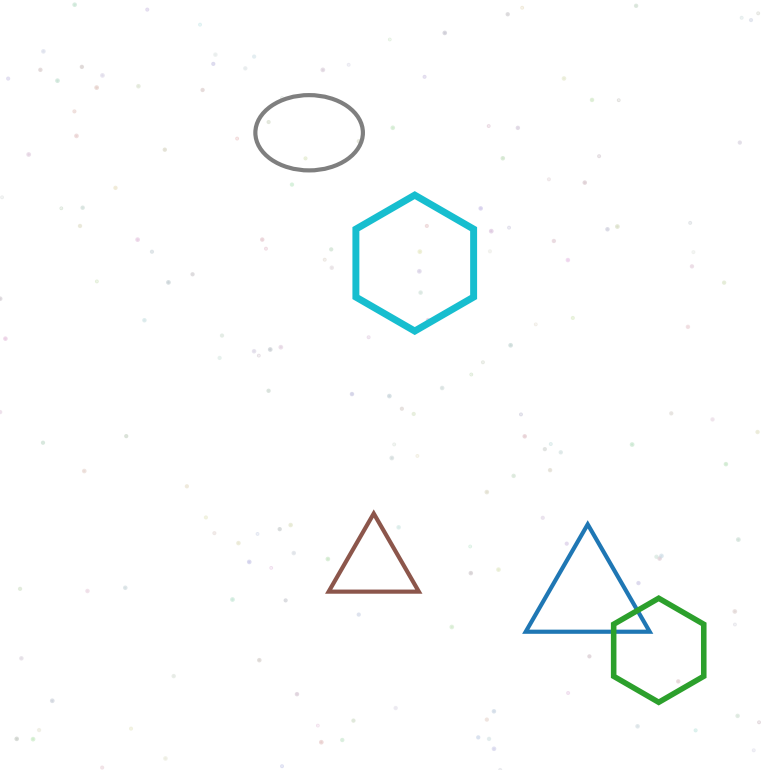[{"shape": "triangle", "thickness": 1.5, "radius": 0.46, "center": [0.763, 0.226]}, {"shape": "hexagon", "thickness": 2, "radius": 0.34, "center": [0.855, 0.155]}, {"shape": "triangle", "thickness": 1.5, "radius": 0.34, "center": [0.485, 0.265]}, {"shape": "oval", "thickness": 1.5, "radius": 0.35, "center": [0.401, 0.828]}, {"shape": "hexagon", "thickness": 2.5, "radius": 0.44, "center": [0.539, 0.658]}]